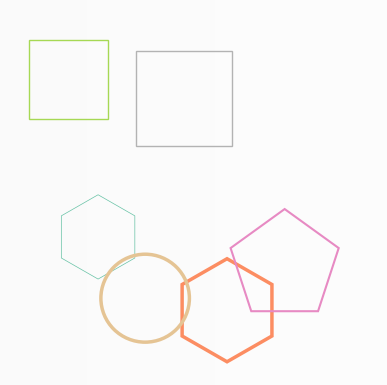[{"shape": "hexagon", "thickness": 0.5, "radius": 0.55, "center": [0.253, 0.385]}, {"shape": "hexagon", "thickness": 2.5, "radius": 0.67, "center": [0.586, 0.194]}, {"shape": "pentagon", "thickness": 1.5, "radius": 0.73, "center": [0.735, 0.31]}, {"shape": "square", "thickness": 1, "radius": 0.51, "center": [0.176, 0.794]}, {"shape": "circle", "thickness": 2.5, "radius": 0.57, "center": [0.375, 0.225]}, {"shape": "square", "thickness": 1, "radius": 0.61, "center": [0.475, 0.745]}]